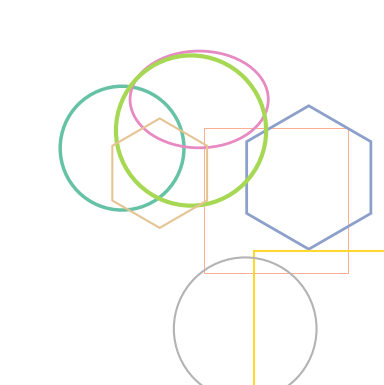[{"shape": "circle", "thickness": 2.5, "radius": 0.8, "center": [0.317, 0.615]}, {"shape": "square", "thickness": 0.5, "radius": 0.94, "center": [0.717, 0.479]}, {"shape": "hexagon", "thickness": 2, "radius": 0.93, "center": [0.802, 0.539]}, {"shape": "oval", "thickness": 2, "radius": 0.9, "center": [0.517, 0.742]}, {"shape": "circle", "thickness": 3, "radius": 0.98, "center": [0.496, 0.661]}, {"shape": "square", "thickness": 1.5, "radius": 0.97, "center": [0.853, 0.156]}, {"shape": "hexagon", "thickness": 1.5, "radius": 0.71, "center": [0.415, 0.55]}, {"shape": "circle", "thickness": 1.5, "radius": 0.93, "center": [0.637, 0.146]}]